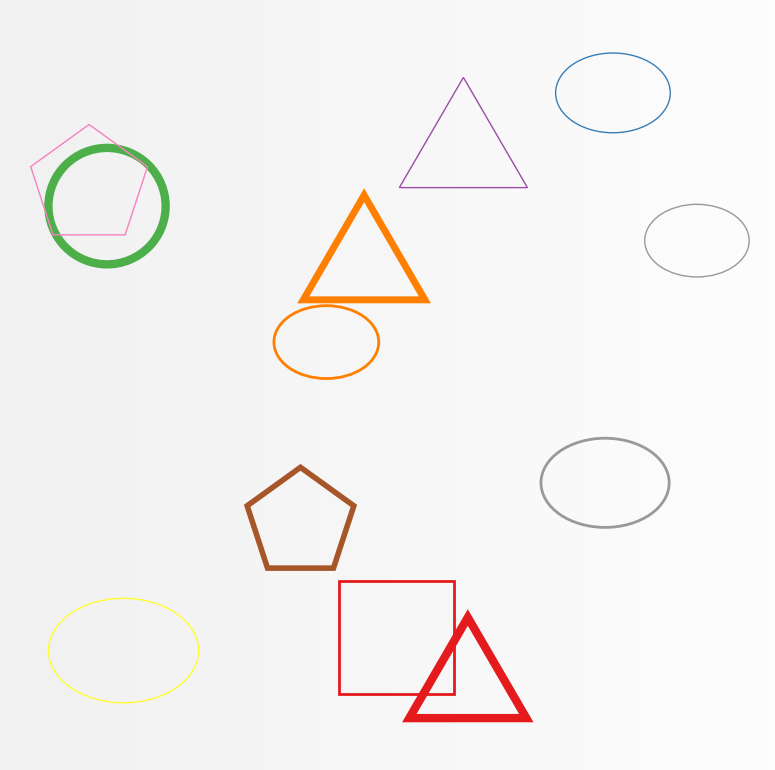[{"shape": "triangle", "thickness": 3, "radius": 0.44, "center": [0.604, 0.111]}, {"shape": "square", "thickness": 1, "radius": 0.37, "center": [0.511, 0.172]}, {"shape": "oval", "thickness": 0.5, "radius": 0.37, "center": [0.791, 0.879]}, {"shape": "circle", "thickness": 3, "radius": 0.38, "center": [0.138, 0.732]}, {"shape": "triangle", "thickness": 0.5, "radius": 0.48, "center": [0.598, 0.804]}, {"shape": "triangle", "thickness": 2.5, "radius": 0.45, "center": [0.47, 0.656]}, {"shape": "oval", "thickness": 1, "radius": 0.34, "center": [0.421, 0.556]}, {"shape": "oval", "thickness": 0.5, "radius": 0.48, "center": [0.159, 0.155]}, {"shape": "pentagon", "thickness": 2, "radius": 0.36, "center": [0.388, 0.321]}, {"shape": "pentagon", "thickness": 0.5, "radius": 0.4, "center": [0.115, 0.759]}, {"shape": "oval", "thickness": 0.5, "radius": 0.34, "center": [0.899, 0.687]}, {"shape": "oval", "thickness": 1, "radius": 0.41, "center": [0.781, 0.373]}]